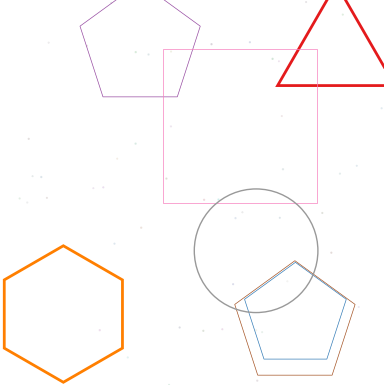[{"shape": "triangle", "thickness": 2, "radius": 0.88, "center": [0.873, 0.866]}, {"shape": "pentagon", "thickness": 0.5, "radius": 0.69, "center": [0.767, 0.18]}, {"shape": "pentagon", "thickness": 0.5, "radius": 0.82, "center": [0.364, 0.881]}, {"shape": "hexagon", "thickness": 2, "radius": 0.89, "center": [0.165, 0.184]}, {"shape": "pentagon", "thickness": 0.5, "radius": 0.82, "center": [0.766, 0.158]}, {"shape": "square", "thickness": 0.5, "radius": 1.0, "center": [0.623, 0.672]}, {"shape": "circle", "thickness": 1, "radius": 0.8, "center": [0.665, 0.349]}]